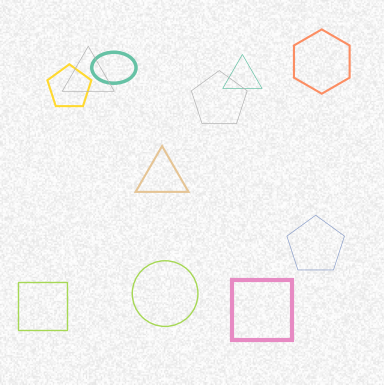[{"shape": "triangle", "thickness": 0.5, "radius": 0.3, "center": [0.63, 0.8]}, {"shape": "oval", "thickness": 2.5, "radius": 0.29, "center": [0.296, 0.824]}, {"shape": "hexagon", "thickness": 1.5, "radius": 0.42, "center": [0.836, 0.84]}, {"shape": "pentagon", "thickness": 0.5, "radius": 0.39, "center": [0.82, 0.362]}, {"shape": "square", "thickness": 3, "radius": 0.39, "center": [0.681, 0.196]}, {"shape": "circle", "thickness": 1, "radius": 0.43, "center": [0.429, 0.237]}, {"shape": "square", "thickness": 1, "radius": 0.31, "center": [0.111, 0.205]}, {"shape": "pentagon", "thickness": 1.5, "radius": 0.3, "center": [0.18, 0.773]}, {"shape": "triangle", "thickness": 1.5, "radius": 0.4, "center": [0.421, 0.541]}, {"shape": "triangle", "thickness": 0.5, "radius": 0.39, "center": [0.229, 0.802]}, {"shape": "pentagon", "thickness": 0.5, "radius": 0.38, "center": [0.57, 0.741]}]